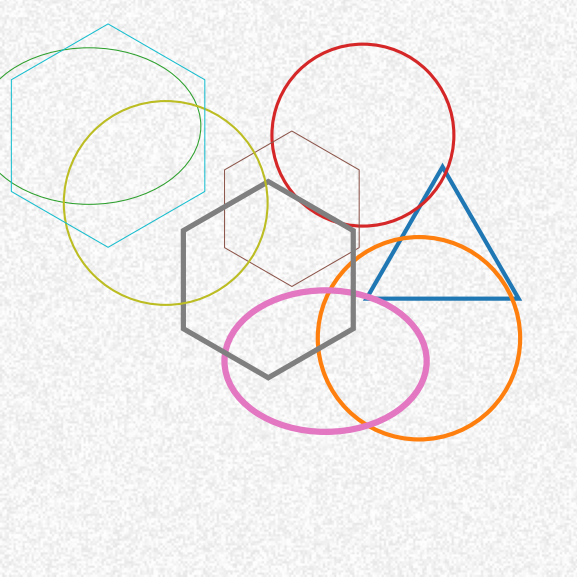[{"shape": "triangle", "thickness": 2, "radius": 0.76, "center": [0.766, 0.558]}, {"shape": "circle", "thickness": 2, "radius": 0.88, "center": [0.725, 0.413]}, {"shape": "oval", "thickness": 0.5, "radius": 0.97, "center": [0.154, 0.781]}, {"shape": "circle", "thickness": 1.5, "radius": 0.79, "center": [0.628, 0.765]}, {"shape": "hexagon", "thickness": 0.5, "radius": 0.67, "center": [0.505, 0.638]}, {"shape": "oval", "thickness": 3, "radius": 0.88, "center": [0.564, 0.374]}, {"shape": "hexagon", "thickness": 2.5, "radius": 0.85, "center": [0.465, 0.515]}, {"shape": "circle", "thickness": 1, "radius": 0.88, "center": [0.287, 0.648]}, {"shape": "hexagon", "thickness": 0.5, "radius": 0.97, "center": [0.187, 0.764]}]